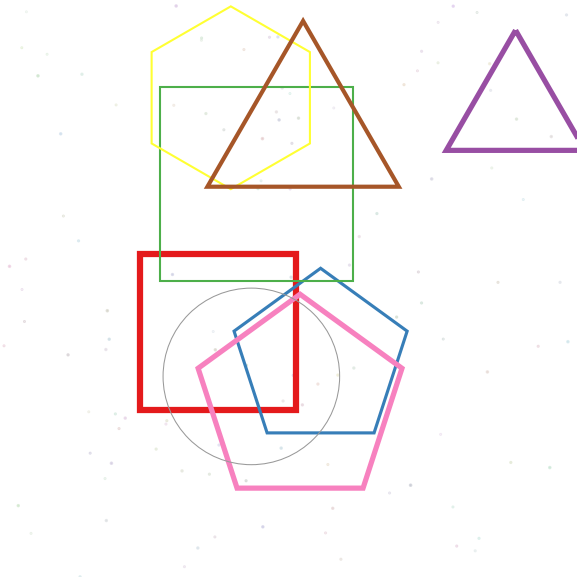[{"shape": "square", "thickness": 3, "radius": 0.68, "center": [0.378, 0.424]}, {"shape": "pentagon", "thickness": 1.5, "radius": 0.79, "center": [0.555, 0.377]}, {"shape": "square", "thickness": 1, "radius": 0.84, "center": [0.444, 0.681]}, {"shape": "triangle", "thickness": 2.5, "radius": 0.69, "center": [0.893, 0.808]}, {"shape": "hexagon", "thickness": 1, "radius": 0.79, "center": [0.4, 0.83]}, {"shape": "triangle", "thickness": 2, "radius": 0.96, "center": [0.525, 0.772]}, {"shape": "pentagon", "thickness": 2.5, "radius": 0.93, "center": [0.52, 0.304]}, {"shape": "circle", "thickness": 0.5, "radius": 0.76, "center": [0.435, 0.347]}]